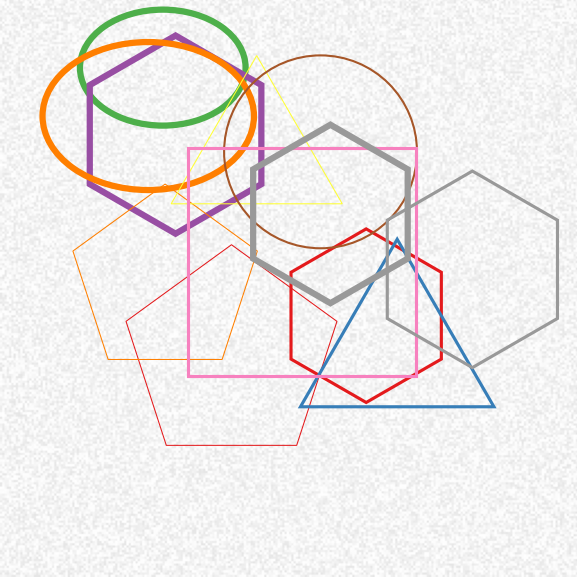[{"shape": "hexagon", "thickness": 1.5, "radius": 0.75, "center": [0.634, 0.452]}, {"shape": "pentagon", "thickness": 0.5, "radius": 0.96, "center": [0.401, 0.383]}, {"shape": "triangle", "thickness": 1.5, "radius": 0.97, "center": [0.688, 0.391]}, {"shape": "oval", "thickness": 3, "radius": 0.72, "center": [0.282, 0.882]}, {"shape": "hexagon", "thickness": 3, "radius": 0.86, "center": [0.304, 0.766]}, {"shape": "oval", "thickness": 3, "radius": 0.92, "center": [0.257, 0.798]}, {"shape": "pentagon", "thickness": 0.5, "radius": 0.84, "center": [0.286, 0.513]}, {"shape": "triangle", "thickness": 0.5, "radius": 0.86, "center": [0.445, 0.732]}, {"shape": "circle", "thickness": 1, "radius": 0.84, "center": [0.555, 0.736]}, {"shape": "square", "thickness": 1.5, "radius": 0.99, "center": [0.523, 0.545]}, {"shape": "hexagon", "thickness": 1.5, "radius": 0.85, "center": [0.818, 0.533]}, {"shape": "hexagon", "thickness": 3, "radius": 0.77, "center": [0.572, 0.629]}]